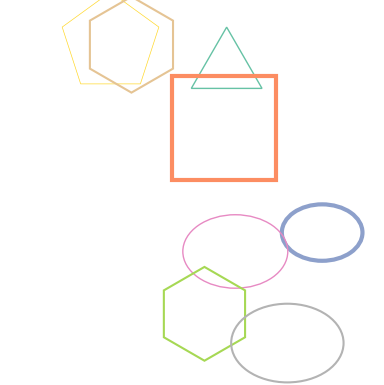[{"shape": "triangle", "thickness": 1, "radius": 0.53, "center": [0.589, 0.823]}, {"shape": "square", "thickness": 3, "radius": 0.67, "center": [0.582, 0.668]}, {"shape": "oval", "thickness": 3, "radius": 0.52, "center": [0.837, 0.396]}, {"shape": "oval", "thickness": 1, "radius": 0.68, "center": [0.611, 0.347]}, {"shape": "hexagon", "thickness": 1.5, "radius": 0.61, "center": [0.531, 0.185]}, {"shape": "pentagon", "thickness": 0.5, "radius": 0.66, "center": [0.287, 0.889]}, {"shape": "hexagon", "thickness": 1.5, "radius": 0.62, "center": [0.341, 0.884]}, {"shape": "oval", "thickness": 1.5, "radius": 0.73, "center": [0.746, 0.109]}]